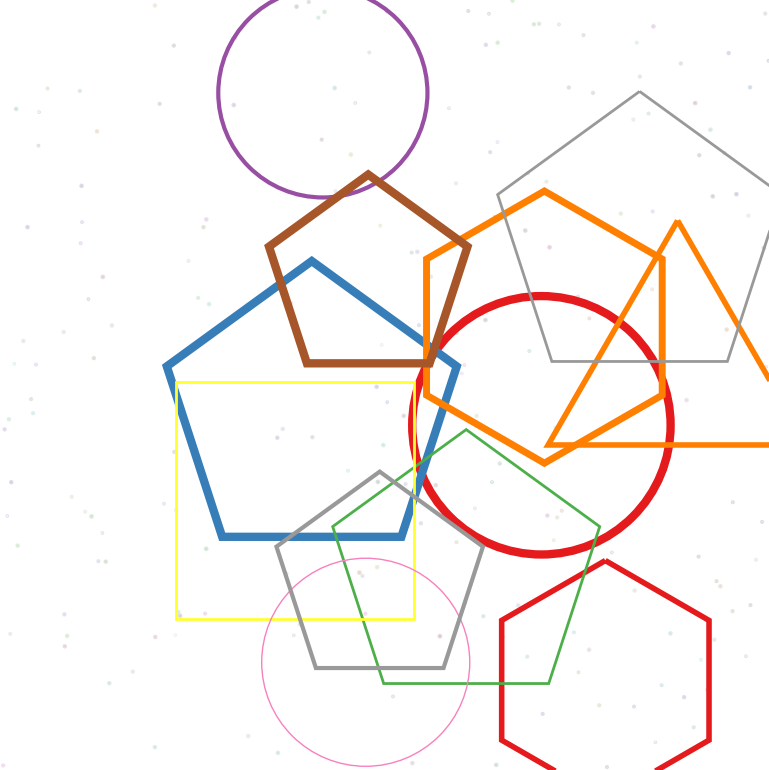[{"shape": "circle", "thickness": 3, "radius": 0.84, "center": [0.703, 0.448]}, {"shape": "hexagon", "thickness": 2, "radius": 0.78, "center": [0.786, 0.117]}, {"shape": "pentagon", "thickness": 3, "radius": 0.99, "center": [0.405, 0.463]}, {"shape": "pentagon", "thickness": 1, "radius": 0.91, "center": [0.605, 0.26]}, {"shape": "circle", "thickness": 1.5, "radius": 0.68, "center": [0.419, 0.879]}, {"shape": "hexagon", "thickness": 2.5, "radius": 0.88, "center": [0.707, 0.575]}, {"shape": "triangle", "thickness": 2, "radius": 0.97, "center": [0.88, 0.519]}, {"shape": "square", "thickness": 1, "radius": 0.77, "center": [0.383, 0.35]}, {"shape": "pentagon", "thickness": 3, "radius": 0.68, "center": [0.478, 0.638]}, {"shape": "circle", "thickness": 0.5, "radius": 0.68, "center": [0.475, 0.14]}, {"shape": "pentagon", "thickness": 1.5, "radius": 0.7, "center": [0.493, 0.246]}, {"shape": "pentagon", "thickness": 1, "radius": 0.97, "center": [0.831, 0.687]}]